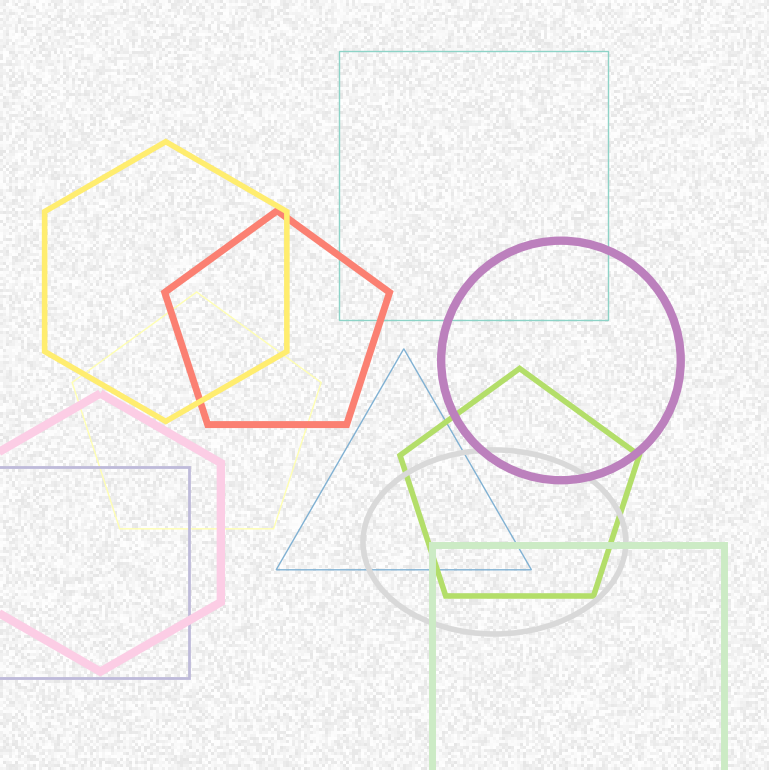[{"shape": "square", "thickness": 0.5, "radius": 0.87, "center": [0.615, 0.76]}, {"shape": "pentagon", "thickness": 0.5, "radius": 0.85, "center": [0.255, 0.451]}, {"shape": "square", "thickness": 1, "radius": 0.68, "center": [0.108, 0.257]}, {"shape": "pentagon", "thickness": 2.5, "radius": 0.77, "center": [0.36, 0.573]}, {"shape": "triangle", "thickness": 0.5, "radius": 0.96, "center": [0.524, 0.356]}, {"shape": "pentagon", "thickness": 2, "radius": 0.82, "center": [0.675, 0.358]}, {"shape": "hexagon", "thickness": 3, "radius": 0.9, "center": [0.13, 0.308]}, {"shape": "oval", "thickness": 2, "radius": 0.85, "center": [0.642, 0.296]}, {"shape": "circle", "thickness": 3, "radius": 0.78, "center": [0.729, 0.532]}, {"shape": "square", "thickness": 2.5, "radius": 0.95, "center": [0.751, 0.102]}, {"shape": "hexagon", "thickness": 2, "radius": 0.91, "center": [0.215, 0.634]}]